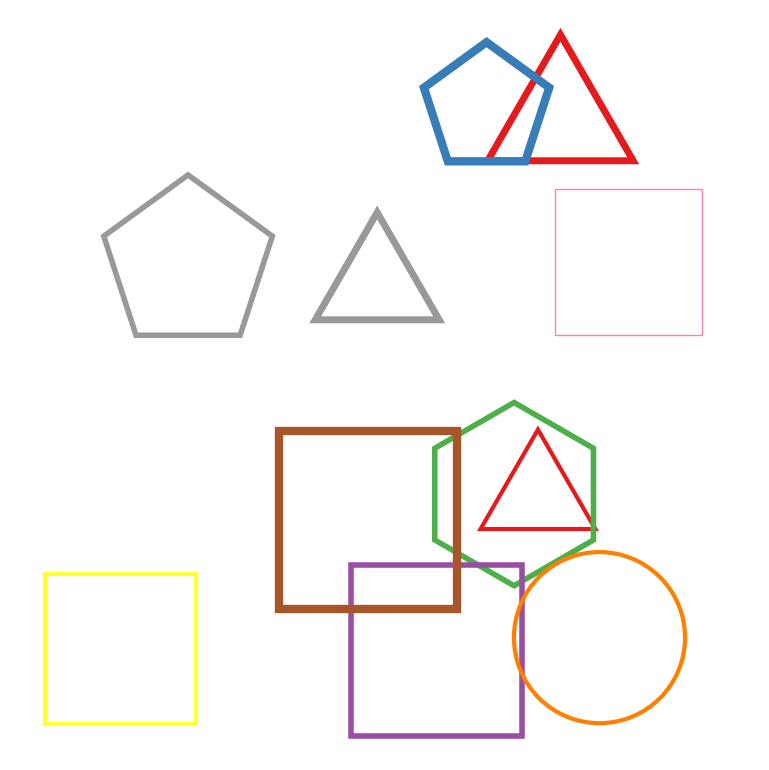[{"shape": "triangle", "thickness": 1.5, "radius": 0.43, "center": [0.699, 0.356]}, {"shape": "triangle", "thickness": 2.5, "radius": 0.55, "center": [0.728, 0.846]}, {"shape": "pentagon", "thickness": 3, "radius": 0.43, "center": [0.632, 0.86]}, {"shape": "hexagon", "thickness": 2, "radius": 0.6, "center": [0.668, 0.358]}, {"shape": "square", "thickness": 2, "radius": 0.55, "center": [0.567, 0.155]}, {"shape": "circle", "thickness": 1.5, "radius": 0.56, "center": [0.779, 0.172]}, {"shape": "square", "thickness": 1.5, "radius": 0.49, "center": [0.157, 0.157]}, {"shape": "square", "thickness": 3, "radius": 0.58, "center": [0.477, 0.325]}, {"shape": "square", "thickness": 0.5, "radius": 0.47, "center": [0.816, 0.66]}, {"shape": "triangle", "thickness": 2.5, "radius": 0.46, "center": [0.49, 0.631]}, {"shape": "pentagon", "thickness": 2, "radius": 0.58, "center": [0.244, 0.658]}]